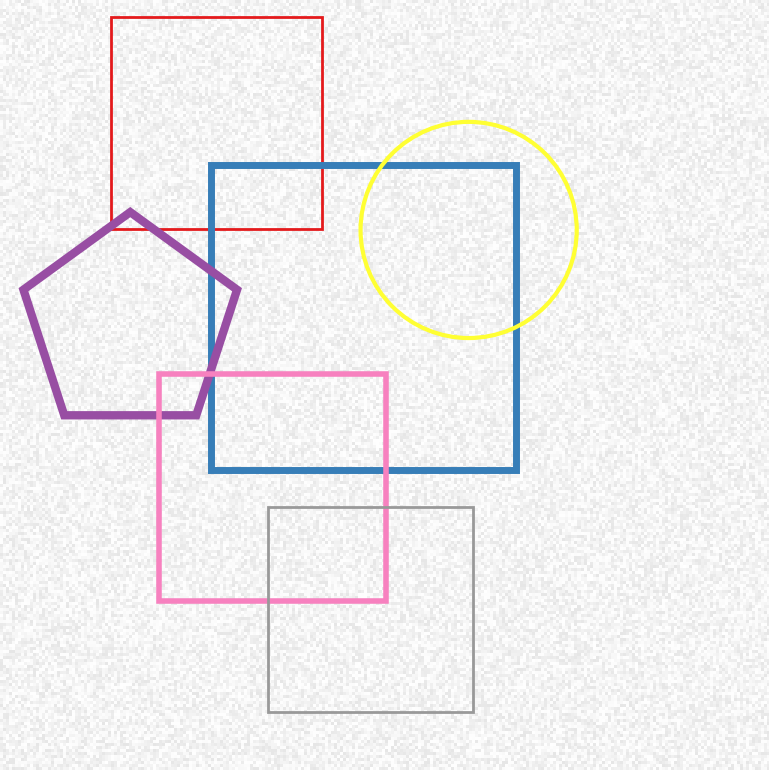[{"shape": "square", "thickness": 1, "radius": 0.69, "center": [0.281, 0.84]}, {"shape": "square", "thickness": 2.5, "radius": 0.99, "center": [0.472, 0.587]}, {"shape": "pentagon", "thickness": 3, "radius": 0.73, "center": [0.169, 0.579]}, {"shape": "circle", "thickness": 1.5, "radius": 0.7, "center": [0.609, 0.701]}, {"shape": "square", "thickness": 2, "radius": 0.74, "center": [0.354, 0.367]}, {"shape": "square", "thickness": 1, "radius": 0.67, "center": [0.481, 0.208]}]